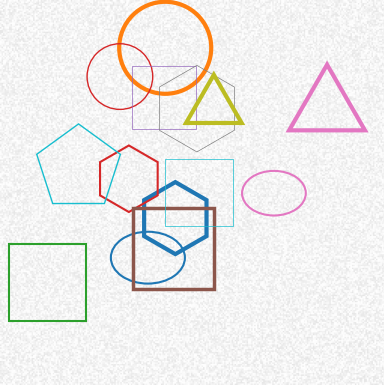[{"shape": "hexagon", "thickness": 3, "radius": 0.47, "center": [0.455, 0.433]}, {"shape": "oval", "thickness": 1.5, "radius": 0.48, "center": [0.384, 0.331]}, {"shape": "circle", "thickness": 3, "radius": 0.6, "center": [0.429, 0.876]}, {"shape": "square", "thickness": 1.5, "radius": 0.5, "center": [0.124, 0.265]}, {"shape": "hexagon", "thickness": 1.5, "radius": 0.43, "center": [0.335, 0.536]}, {"shape": "circle", "thickness": 1, "radius": 0.43, "center": [0.311, 0.801]}, {"shape": "square", "thickness": 0.5, "radius": 0.41, "center": [0.427, 0.747]}, {"shape": "square", "thickness": 2.5, "radius": 0.53, "center": [0.451, 0.354]}, {"shape": "triangle", "thickness": 3, "radius": 0.57, "center": [0.85, 0.718]}, {"shape": "oval", "thickness": 1.5, "radius": 0.41, "center": [0.711, 0.498]}, {"shape": "hexagon", "thickness": 0.5, "radius": 0.56, "center": [0.511, 0.718]}, {"shape": "triangle", "thickness": 3, "radius": 0.42, "center": [0.555, 0.722]}, {"shape": "pentagon", "thickness": 1, "radius": 0.57, "center": [0.204, 0.564]}, {"shape": "square", "thickness": 0.5, "radius": 0.44, "center": [0.517, 0.5]}]